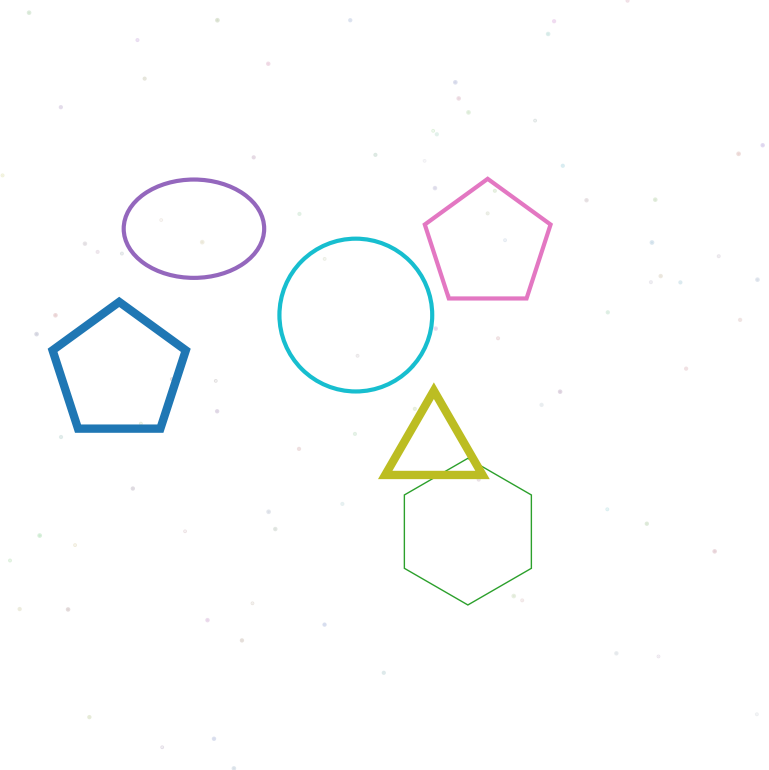[{"shape": "pentagon", "thickness": 3, "radius": 0.45, "center": [0.155, 0.517]}, {"shape": "hexagon", "thickness": 0.5, "radius": 0.48, "center": [0.608, 0.31]}, {"shape": "oval", "thickness": 1.5, "radius": 0.46, "center": [0.252, 0.703]}, {"shape": "pentagon", "thickness": 1.5, "radius": 0.43, "center": [0.633, 0.682]}, {"shape": "triangle", "thickness": 3, "radius": 0.36, "center": [0.563, 0.42]}, {"shape": "circle", "thickness": 1.5, "radius": 0.5, "center": [0.462, 0.591]}]